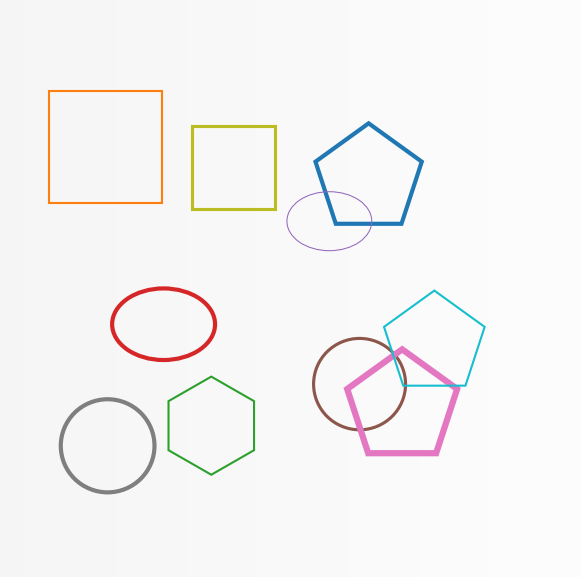[{"shape": "pentagon", "thickness": 2, "radius": 0.48, "center": [0.634, 0.689]}, {"shape": "square", "thickness": 1, "radius": 0.49, "center": [0.182, 0.745]}, {"shape": "hexagon", "thickness": 1, "radius": 0.42, "center": [0.363, 0.262]}, {"shape": "oval", "thickness": 2, "radius": 0.44, "center": [0.281, 0.438]}, {"shape": "oval", "thickness": 0.5, "radius": 0.36, "center": [0.567, 0.616]}, {"shape": "circle", "thickness": 1.5, "radius": 0.4, "center": [0.619, 0.334]}, {"shape": "pentagon", "thickness": 3, "radius": 0.5, "center": [0.692, 0.295]}, {"shape": "circle", "thickness": 2, "radius": 0.4, "center": [0.185, 0.227]}, {"shape": "square", "thickness": 1.5, "radius": 0.36, "center": [0.401, 0.709]}, {"shape": "pentagon", "thickness": 1, "radius": 0.46, "center": [0.747, 0.405]}]